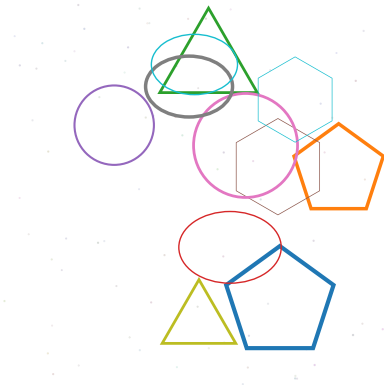[{"shape": "pentagon", "thickness": 3, "radius": 0.73, "center": [0.727, 0.214]}, {"shape": "pentagon", "thickness": 2.5, "radius": 0.61, "center": [0.88, 0.557]}, {"shape": "triangle", "thickness": 2, "radius": 0.73, "center": [0.542, 0.833]}, {"shape": "oval", "thickness": 1, "radius": 0.67, "center": [0.597, 0.358]}, {"shape": "circle", "thickness": 1.5, "radius": 0.52, "center": [0.297, 0.675]}, {"shape": "hexagon", "thickness": 0.5, "radius": 0.63, "center": [0.722, 0.567]}, {"shape": "circle", "thickness": 2, "radius": 0.68, "center": [0.638, 0.622]}, {"shape": "oval", "thickness": 2.5, "radius": 0.56, "center": [0.491, 0.775]}, {"shape": "triangle", "thickness": 2, "radius": 0.55, "center": [0.517, 0.163]}, {"shape": "oval", "thickness": 1, "radius": 0.56, "center": [0.505, 0.832]}, {"shape": "hexagon", "thickness": 0.5, "radius": 0.55, "center": [0.767, 0.741]}]